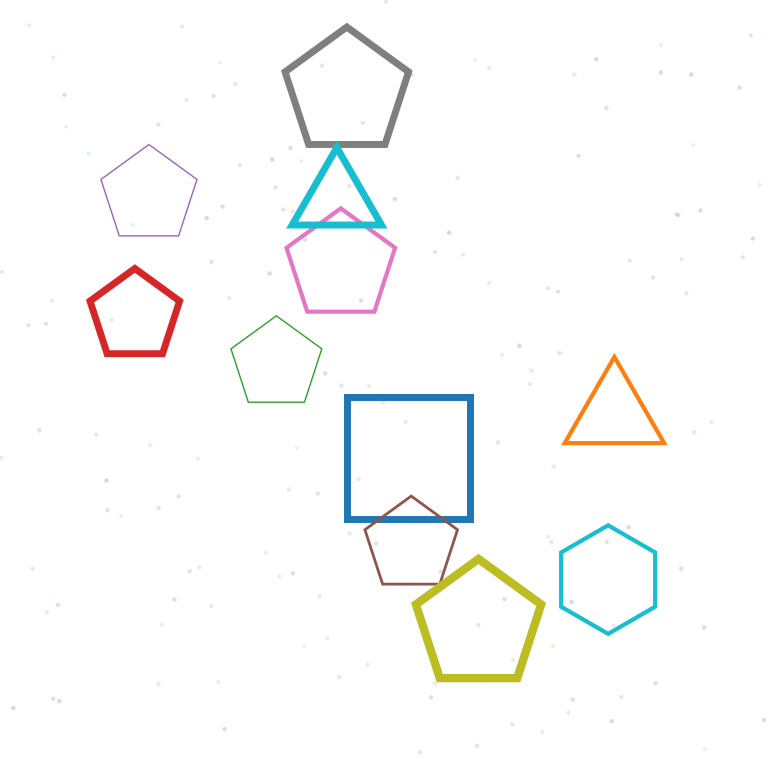[{"shape": "square", "thickness": 2.5, "radius": 0.4, "center": [0.53, 0.405]}, {"shape": "triangle", "thickness": 1.5, "radius": 0.37, "center": [0.798, 0.462]}, {"shape": "pentagon", "thickness": 0.5, "radius": 0.31, "center": [0.359, 0.528]}, {"shape": "pentagon", "thickness": 2.5, "radius": 0.31, "center": [0.175, 0.59]}, {"shape": "pentagon", "thickness": 0.5, "radius": 0.33, "center": [0.193, 0.747]}, {"shape": "pentagon", "thickness": 1, "radius": 0.32, "center": [0.534, 0.293]}, {"shape": "pentagon", "thickness": 1.5, "radius": 0.37, "center": [0.443, 0.655]}, {"shape": "pentagon", "thickness": 2.5, "radius": 0.42, "center": [0.45, 0.881]}, {"shape": "pentagon", "thickness": 3, "radius": 0.43, "center": [0.621, 0.189]}, {"shape": "triangle", "thickness": 2.5, "radius": 0.34, "center": [0.437, 0.741]}, {"shape": "hexagon", "thickness": 1.5, "radius": 0.35, "center": [0.79, 0.247]}]